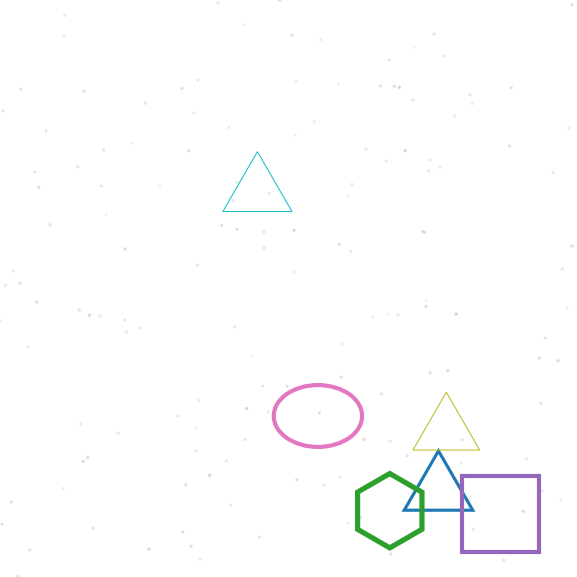[{"shape": "triangle", "thickness": 1.5, "radius": 0.34, "center": [0.759, 0.15]}, {"shape": "hexagon", "thickness": 2.5, "radius": 0.32, "center": [0.675, 0.115]}, {"shape": "square", "thickness": 2, "radius": 0.33, "center": [0.867, 0.109]}, {"shape": "oval", "thickness": 2, "radius": 0.38, "center": [0.551, 0.279]}, {"shape": "triangle", "thickness": 0.5, "radius": 0.33, "center": [0.773, 0.253]}, {"shape": "triangle", "thickness": 0.5, "radius": 0.35, "center": [0.446, 0.667]}]